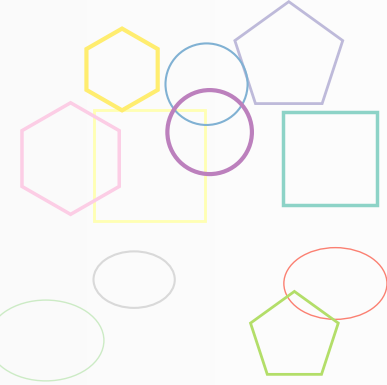[{"shape": "square", "thickness": 2.5, "radius": 0.6, "center": [0.852, 0.587]}, {"shape": "square", "thickness": 2, "radius": 0.72, "center": [0.385, 0.57]}, {"shape": "pentagon", "thickness": 2, "radius": 0.73, "center": [0.745, 0.849]}, {"shape": "oval", "thickness": 1, "radius": 0.67, "center": [0.866, 0.264]}, {"shape": "circle", "thickness": 1.5, "radius": 0.53, "center": [0.533, 0.781]}, {"shape": "pentagon", "thickness": 2, "radius": 0.6, "center": [0.76, 0.124]}, {"shape": "hexagon", "thickness": 2.5, "radius": 0.72, "center": [0.182, 0.588]}, {"shape": "oval", "thickness": 1.5, "radius": 0.52, "center": [0.346, 0.274]}, {"shape": "circle", "thickness": 3, "radius": 0.55, "center": [0.541, 0.657]}, {"shape": "oval", "thickness": 1, "radius": 0.75, "center": [0.118, 0.116]}, {"shape": "hexagon", "thickness": 3, "radius": 0.53, "center": [0.315, 0.82]}]